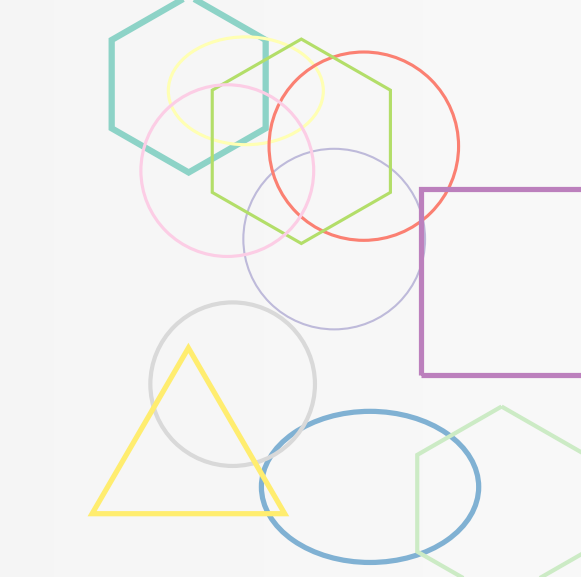[{"shape": "hexagon", "thickness": 3, "radius": 0.76, "center": [0.325, 0.853]}, {"shape": "oval", "thickness": 1.5, "radius": 0.67, "center": [0.423, 0.842]}, {"shape": "circle", "thickness": 1, "radius": 0.78, "center": [0.575, 0.585]}, {"shape": "circle", "thickness": 1.5, "radius": 0.82, "center": [0.626, 0.746]}, {"shape": "oval", "thickness": 2.5, "radius": 0.93, "center": [0.637, 0.156]}, {"shape": "hexagon", "thickness": 1.5, "radius": 0.88, "center": [0.518, 0.754]}, {"shape": "circle", "thickness": 1.5, "radius": 0.74, "center": [0.391, 0.704]}, {"shape": "circle", "thickness": 2, "radius": 0.71, "center": [0.4, 0.334]}, {"shape": "square", "thickness": 2.5, "radius": 0.81, "center": [0.886, 0.511]}, {"shape": "hexagon", "thickness": 2, "radius": 0.84, "center": [0.863, 0.128]}, {"shape": "triangle", "thickness": 2.5, "radius": 0.96, "center": [0.324, 0.205]}]